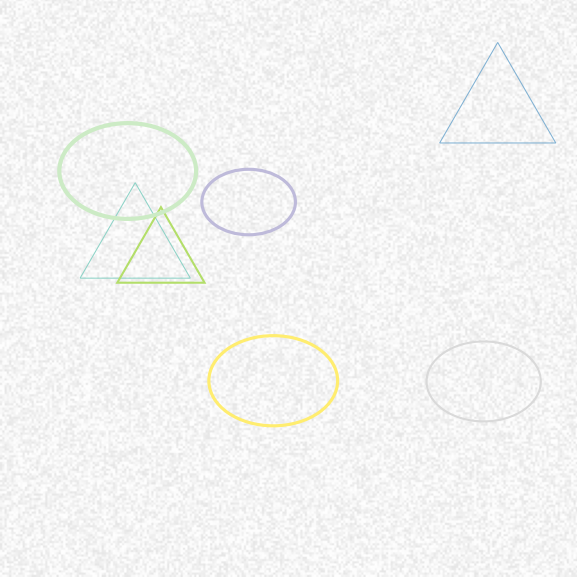[{"shape": "triangle", "thickness": 0.5, "radius": 0.55, "center": [0.234, 0.573]}, {"shape": "oval", "thickness": 1.5, "radius": 0.41, "center": [0.431, 0.649]}, {"shape": "triangle", "thickness": 0.5, "radius": 0.58, "center": [0.862, 0.81]}, {"shape": "triangle", "thickness": 1, "radius": 0.44, "center": [0.279, 0.553]}, {"shape": "oval", "thickness": 1, "radius": 0.49, "center": [0.838, 0.339]}, {"shape": "oval", "thickness": 2, "radius": 0.59, "center": [0.221, 0.703]}, {"shape": "oval", "thickness": 1.5, "radius": 0.56, "center": [0.473, 0.34]}]